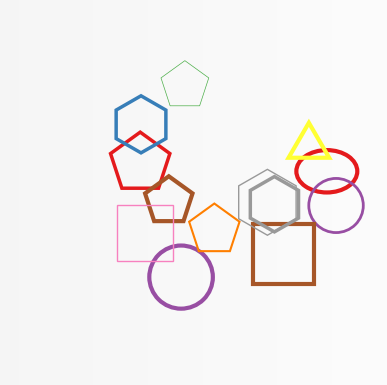[{"shape": "pentagon", "thickness": 2.5, "radius": 0.4, "center": [0.362, 0.576]}, {"shape": "oval", "thickness": 3, "radius": 0.39, "center": [0.843, 0.555]}, {"shape": "hexagon", "thickness": 2.5, "radius": 0.37, "center": [0.364, 0.677]}, {"shape": "pentagon", "thickness": 0.5, "radius": 0.32, "center": [0.477, 0.778]}, {"shape": "circle", "thickness": 3, "radius": 0.41, "center": [0.467, 0.28]}, {"shape": "circle", "thickness": 2, "radius": 0.35, "center": [0.867, 0.466]}, {"shape": "pentagon", "thickness": 1.5, "radius": 0.34, "center": [0.553, 0.403]}, {"shape": "triangle", "thickness": 3, "radius": 0.3, "center": [0.797, 0.621]}, {"shape": "pentagon", "thickness": 3, "radius": 0.32, "center": [0.436, 0.478]}, {"shape": "square", "thickness": 3, "radius": 0.39, "center": [0.732, 0.341]}, {"shape": "square", "thickness": 1, "radius": 0.36, "center": [0.374, 0.395]}, {"shape": "hexagon", "thickness": 2.5, "radius": 0.36, "center": [0.708, 0.47]}, {"shape": "hexagon", "thickness": 1, "radius": 0.43, "center": [0.69, 0.475]}]